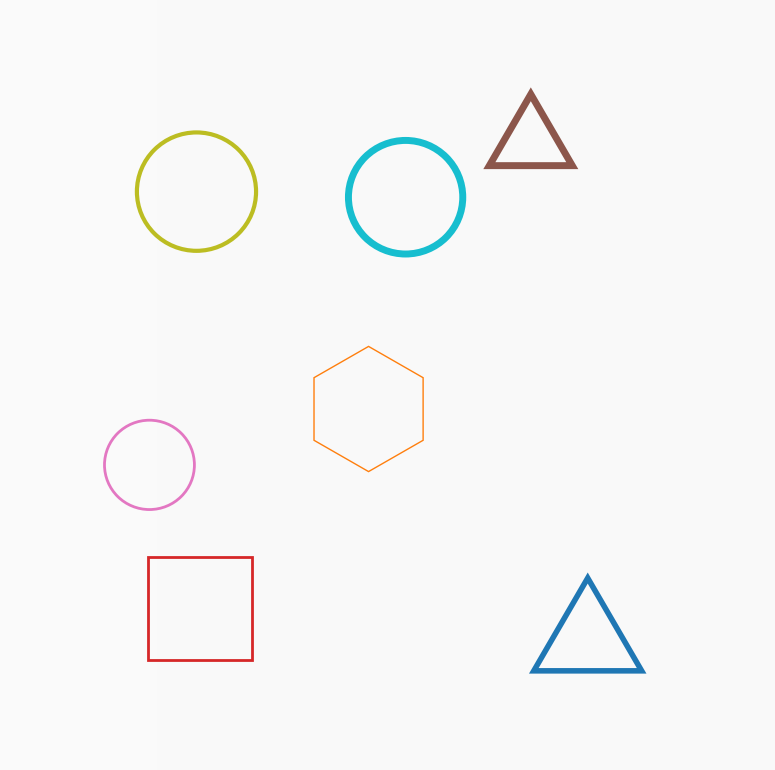[{"shape": "triangle", "thickness": 2, "radius": 0.4, "center": [0.758, 0.169]}, {"shape": "hexagon", "thickness": 0.5, "radius": 0.41, "center": [0.476, 0.469]}, {"shape": "square", "thickness": 1, "radius": 0.34, "center": [0.258, 0.21]}, {"shape": "triangle", "thickness": 2.5, "radius": 0.31, "center": [0.685, 0.816]}, {"shape": "circle", "thickness": 1, "radius": 0.29, "center": [0.193, 0.396]}, {"shape": "circle", "thickness": 1.5, "radius": 0.38, "center": [0.254, 0.751]}, {"shape": "circle", "thickness": 2.5, "radius": 0.37, "center": [0.523, 0.744]}]